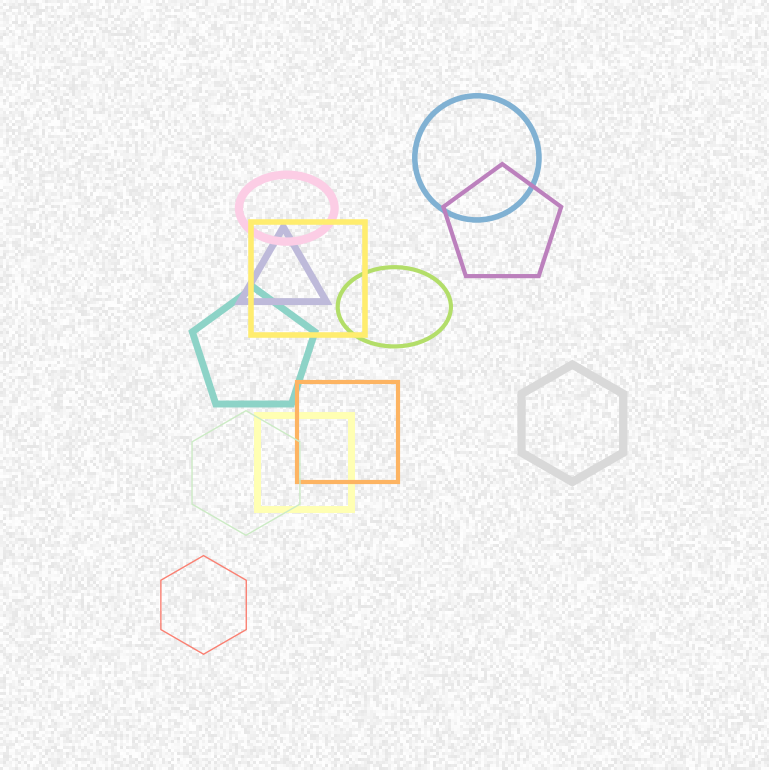[{"shape": "pentagon", "thickness": 2.5, "radius": 0.42, "center": [0.329, 0.543]}, {"shape": "square", "thickness": 2.5, "radius": 0.31, "center": [0.394, 0.4]}, {"shape": "triangle", "thickness": 2.5, "radius": 0.32, "center": [0.368, 0.641]}, {"shape": "hexagon", "thickness": 0.5, "radius": 0.32, "center": [0.264, 0.214]}, {"shape": "circle", "thickness": 2, "radius": 0.4, "center": [0.619, 0.795]}, {"shape": "square", "thickness": 1.5, "radius": 0.33, "center": [0.451, 0.439]}, {"shape": "oval", "thickness": 1.5, "radius": 0.37, "center": [0.512, 0.602]}, {"shape": "oval", "thickness": 3, "radius": 0.31, "center": [0.372, 0.73]}, {"shape": "hexagon", "thickness": 3, "radius": 0.38, "center": [0.743, 0.45]}, {"shape": "pentagon", "thickness": 1.5, "radius": 0.4, "center": [0.652, 0.706]}, {"shape": "hexagon", "thickness": 0.5, "radius": 0.4, "center": [0.319, 0.386]}, {"shape": "square", "thickness": 2, "radius": 0.37, "center": [0.4, 0.638]}]